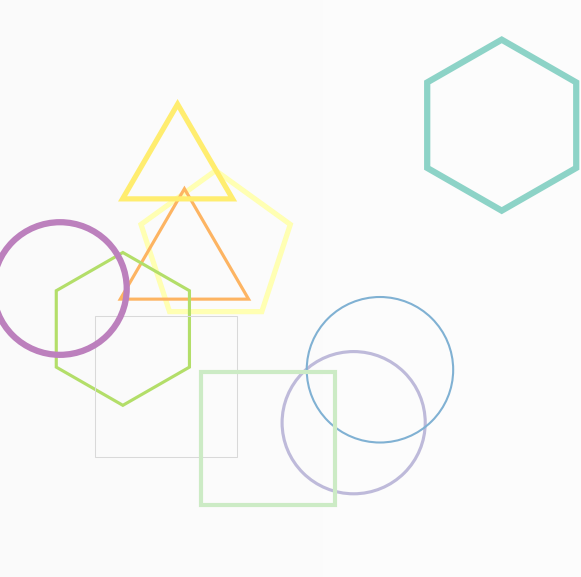[{"shape": "hexagon", "thickness": 3, "radius": 0.74, "center": [0.863, 0.782]}, {"shape": "pentagon", "thickness": 2.5, "radius": 0.68, "center": [0.371, 0.569]}, {"shape": "circle", "thickness": 1.5, "radius": 0.62, "center": [0.608, 0.267]}, {"shape": "circle", "thickness": 1, "radius": 0.63, "center": [0.654, 0.359]}, {"shape": "triangle", "thickness": 1.5, "radius": 0.64, "center": [0.317, 0.545]}, {"shape": "hexagon", "thickness": 1.5, "radius": 0.66, "center": [0.211, 0.43]}, {"shape": "square", "thickness": 0.5, "radius": 0.61, "center": [0.285, 0.33]}, {"shape": "circle", "thickness": 3, "radius": 0.57, "center": [0.103, 0.5]}, {"shape": "square", "thickness": 2, "radius": 0.58, "center": [0.462, 0.24]}, {"shape": "triangle", "thickness": 2.5, "radius": 0.55, "center": [0.306, 0.709]}]